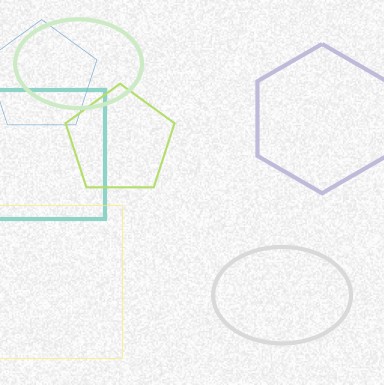[{"shape": "square", "thickness": 3, "radius": 0.84, "center": [0.107, 0.599]}, {"shape": "hexagon", "thickness": 3, "radius": 0.97, "center": [0.837, 0.692]}, {"shape": "pentagon", "thickness": 0.5, "radius": 0.76, "center": [0.108, 0.798]}, {"shape": "pentagon", "thickness": 1.5, "radius": 0.74, "center": [0.312, 0.634]}, {"shape": "oval", "thickness": 3, "radius": 0.9, "center": [0.733, 0.233]}, {"shape": "oval", "thickness": 3, "radius": 0.82, "center": [0.204, 0.835]}, {"shape": "square", "thickness": 0.5, "radius": 0.99, "center": [0.12, 0.269]}]